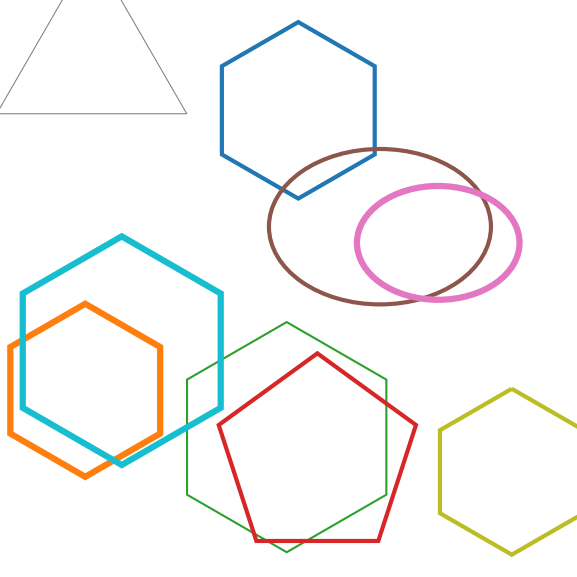[{"shape": "hexagon", "thickness": 2, "radius": 0.76, "center": [0.517, 0.808]}, {"shape": "hexagon", "thickness": 3, "radius": 0.75, "center": [0.148, 0.323]}, {"shape": "hexagon", "thickness": 1, "radius": 1.0, "center": [0.496, 0.242]}, {"shape": "pentagon", "thickness": 2, "radius": 0.9, "center": [0.55, 0.208]}, {"shape": "oval", "thickness": 2, "radius": 0.96, "center": [0.658, 0.607]}, {"shape": "oval", "thickness": 3, "radius": 0.7, "center": [0.759, 0.579]}, {"shape": "triangle", "thickness": 0.5, "radius": 0.95, "center": [0.159, 0.897]}, {"shape": "hexagon", "thickness": 2, "radius": 0.72, "center": [0.886, 0.182]}, {"shape": "hexagon", "thickness": 3, "radius": 0.99, "center": [0.211, 0.392]}]